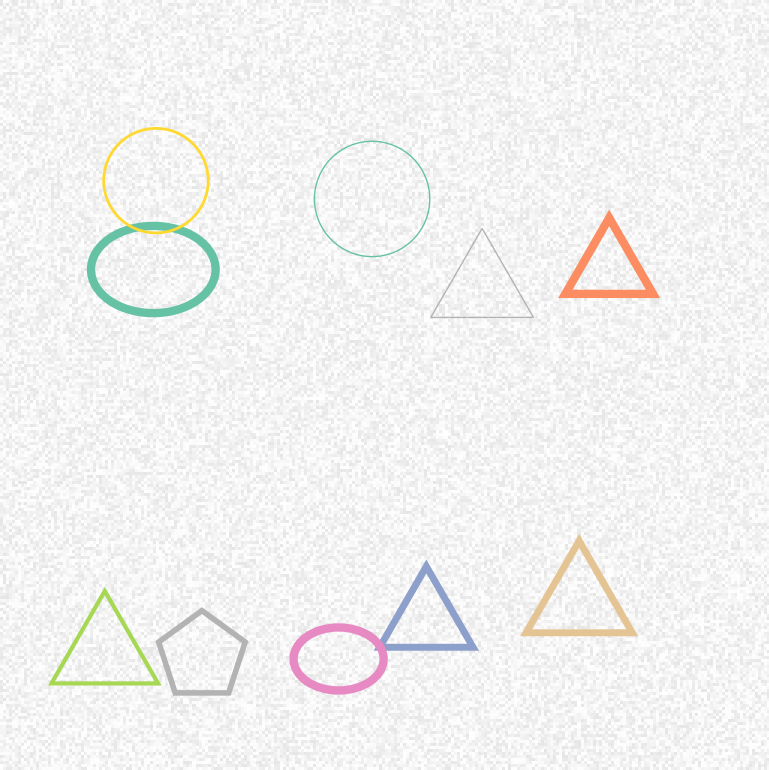[{"shape": "circle", "thickness": 0.5, "radius": 0.37, "center": [0.483, 0.742]}, {"shape": "oval", "thickness": 3, "radius": 0.4, "center": [0.199, 0.65]}, {"shape": "triangle", "thickness": 3, "radius": 0.33, "center": [0.791, 0.651]}, {"shape": "triangle", "thickness": 2.5, "radius": 0.35, "center": [0.554, 0.194]}, {"shape": "oval", "thickness": 3, "radius": 0.29, "center": [0.44, 0.144]}, {"shape": "triangle", "thickness": 1.5, "radius": 0.4, "center": [0.136, 0.152]}, {"shape": "circle", "thickness": 1, "radius": 0.34, "center": [0.203, 0.765]}, {"shape": "triangle", "thickness": 2.5, "radius": 0.4, "center": [0.752, 0.218]}, {"shape": "pentagon", "thickness": 2, "radius": 0.3, "center": [0.262, 0.148]}, {"shape": "triangle", "thickness": 0.5, "radius": 0.39, "center": [0.626, 0.626]}]